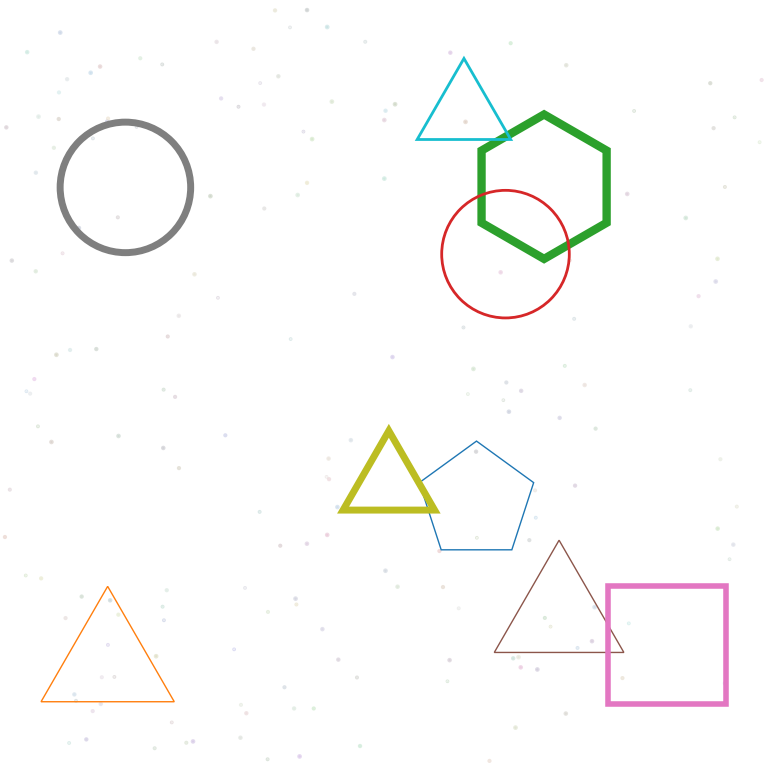[{"shape": "pentagon", "thickness": 0.5, "radius": 0.39, "center": [0.619, 0.349]}, {"shape": "triangle", "thickness": 0.5, "radius": 0.5, "center": [0.14, 0.139]}, {"shape": "hexagon", "thickness": 3, "radius": 0.47, "center": [0.707, 0.758]}, {"shape": "circle", "thickness": 1, "radius": 0.41, "center": [0.656, 0.67]}, {"shape": "triangle", "thickness": 0.5, "radius": 0.49, "center": [0.726, 0.201]}, {"shape": "square", "thickness": 2, "radius": 0.38, "center": [0.867, 0.163]}, {"shape": "circle", "thickness": 2.5, "radius": 0.42, "center": [0.163, 0.757]}, {"shape": "triangle", "thickness": 2.5, "radius": 0.34, "center": [0.505, 0.372]}, {"shape": "triangle", "thickness": 1, "radius": 0.35, "center": [0.603, 0.854]}]